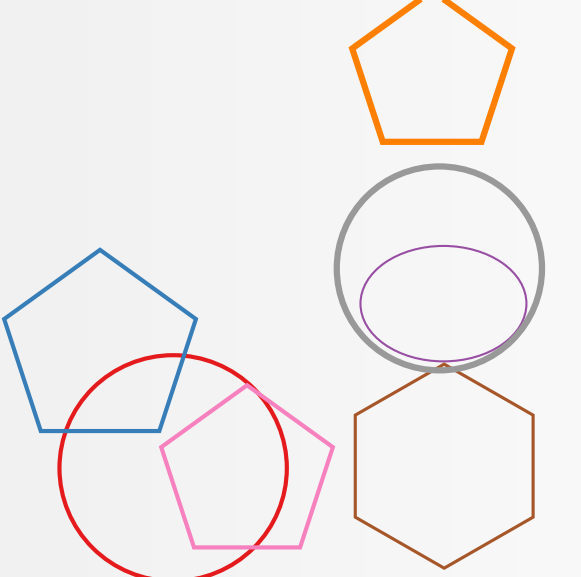[{"shape": "circle", "thickness": 2, "radius": 0.98, "center": [0.298, 0.188]}, {"shape": "pentagon", "thickness": 2, "radius": 0.87, "center": [0.172, 0.393]}, {"shape": "oval", "thickness": 1, "radius": 0.71, "center": [0.763, 0.473]}, {"shape": "pentagon", "thickness": 3, "radius": 0.72, "center": [0.743, 0.87]}, {"shape": "hexagon", "thickness": 1.5, "radius": 0.88, "center": [0.764, 0.192]}, {"shape": "pentagon", "thickness": 2, "radius": 0.78, "center": [0.425, 0.177]}, {"shape": "circle", "thickness": 3, "radius": 0.88, "center": [0.756, 0.534]}]